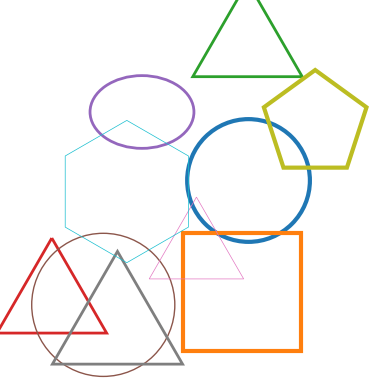[{"shape": "circle", "thickness": 3, "radius": 0.8, "center": [0.646, 0.531]}, {"shape": "square", "thickness": 3, "radius": 0.77, "center": [0.627, 0.242]}, {"shape": "triangle", "thickness": 2, "radius": 0.82, "center": [0.643, 0.883]}, {"shape": "triangle", "thickness": 2, "radius": 0.82, "center": [0.135, 0.217]}, {"shape": "oval", "thickness": 2, "radius": 0.67, "center": [0.369, 0.709]}, {"shape": "circle", "thickness": 1, "radius": 0.93, "center": [0.268, 0.208]}, {"shape": "triangle", "thickness": 0.5, "radius": 0.71, "center": [0.51, 0.346]}, {"shape": "triangle", "thickness": 2, "radius": 0.98, "center": [0.305, 0.152]}, {"shape": "pentagon", "thickness": 3, "radius": 0.7, "center": [0.819, 0.678]}, {"shape": "hexagon", "thickness": 0.5, "radius": 0.92, "center": [0.329, 0.502]}]